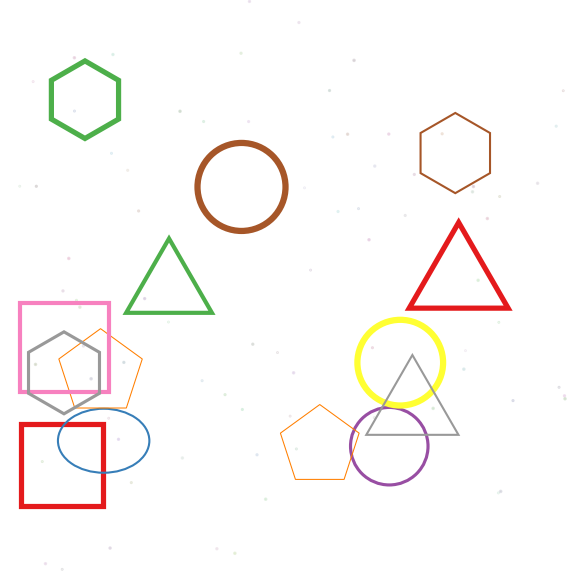[{"shape": "triangle", "thickness": 2.5, "radius": 0.49, "center": [0.794, 0.515]}, {"shape": "square", "thickness": 2.5, "radius": 0.36, "center": [0.107, 0.194]}, {"shape": "oval", "thickness": 1, "radius": 0.4, "center": [0.179, 0.236]}, {"shape": "hexagon", "thickness": 2.5, "radius": 0.34, "center": [0.147, 0.826]}, {"shape": "triangle", "thickness": 2, "radius": 0.43, "center": [0.293, 0.5]}, {"shape": "circle", "thickness": 1.5, "radius": 0.34, "center": [0.674, 0.227]}, {"shape": "pentagon", "thickness": 0.5, "radius": 0.36, "center": [0.554, 0.227]}, {"shape": "pentagon", "thickness": 0.5, "radius": 0.38, "center": [0.174, 0.354]}, {"shape": "circle", "thickness": 3, "radius": 0.37, "center": [0.693, 0.371]}, {"shape": "circle", "thickness": 3, "radius": 0.38, "center": [0.418, 0.675]}, {"shape": "hexagon", "thickness": 1, "radius": 0.35, "center": [0.788, 0.734]}, {"shape": "square", "thickness": 2, "radius": 0.39, "center": [0.112, 0.398]}, {"shape": "hexagon", "thickness": 1.5, "radius": 0.35, "center": [0.111, 0.354]}, {"shape": "triangle", "thickness": 1, "radius": 0.46, "center": [0.714, 0.292]}]